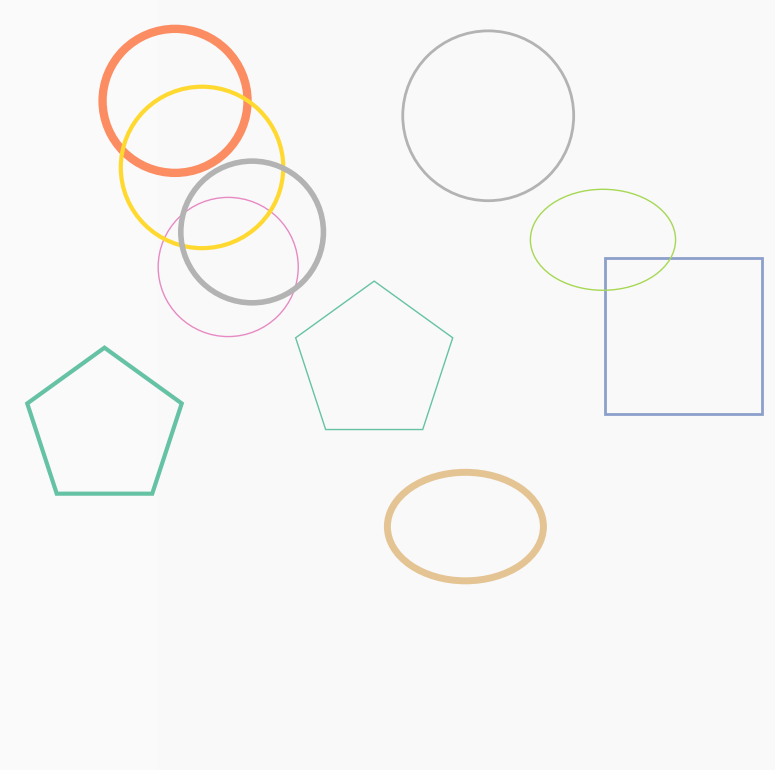[{"shape": "pentagon", "thickness": 1.5, "radius": 0.52, "center": [0.135, 0.444]}, {"shape": "pentagon", "thickness": 0.5, "radius": 0.53, "center": [0.483, 0.528]}, {"shape": "circle", "thickness": 3, "radius": 0.47, "center": [0.226, 0.869]}, {"shape": "square", "thickness": 1, "radius": 0.51, "center": [0.882, 0.564]}, {"shape": "circle", "thickness": 0.5, "radius": 0.45, "center": [0.294, 0.653]}, {"shape": "oval", "thickness": 0.5, "radius": 0.47, "center": [0.778, 0.689]}, {"shape": "circle", "thickness": 1.5, "radius": 0.52, "center": [0.261, 0.783]}, {"shape": "oval", "thickness": 2.5, "radius": 0.5, "center": [0.601, 0.316]}, {"shape": "circle", "thickness": 2, "radius": 0.46, "center": [0.325, 0.699]}, {"shape": "circle", "thickness": 1, "radius": 0.55, "center": [0.63, 0.85]}]